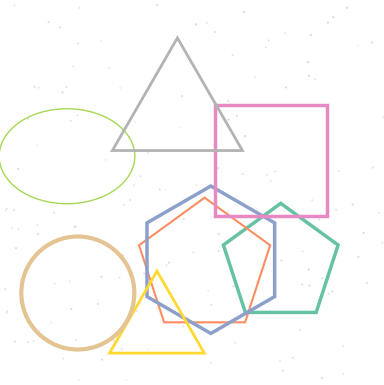[{"shape": "pentagon", "thickness": 2.5, "radius": 0.78, "center": [0.729, 0.315]}, {"shape": "pentagon", "thickness": 1.5, "radius": 0.89, "center": [0.531, 0.308]}, {"shape": "hexagon", "thickness": 2.5, "radius": 0.96, "center": [0.548, 0.325]}, {"shape": "square", "thickness": 2.5, "radius": 0.72, "center": [0.704, 0.583]}, {"shape": "oval", "thickness": 1, "radius": 0.88, "center": [0.174, 0.594]}, {"shape": "triangle", "thickness": 2, "radius": 0.71, "center": [0.408, 0.154]}, {"shape": "circle", "thickness": 3, "radius": 0.73, "center": [0.202, 0.239]}, {"shape": "triangle", "thickness": 2, "radius": 0.98, "center": [0.461, 0.707]}]